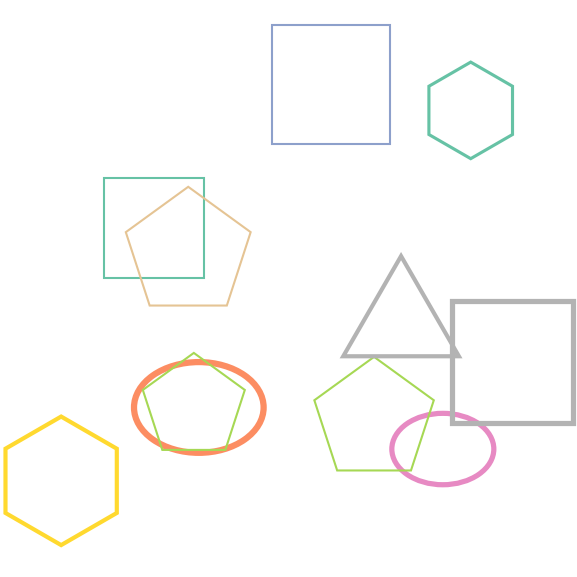[{"shape": "hexagon", "thickness": 1.5, "radius": 0.42, "center": [0.815, 0.808]}, {"shape": "square", "thickness": 1, "radius": 0.43, "center": [0.267, 0.604]}, {"shape": "oval", "thickness": 3, "radius": 0.56, "center": [0.344, 0.294]}, {"shape": "square", "thickness": 1, "radius": 0.51, "center": [0.574, 0.853]}, {"shape": "oval", "thickness": 2.5, "radius": 0.44, "center": [0.767, 0.222]}, {"shape": "pentagon", "thickness": 1, "radius": 0.46, "center": [0.336, 0.295]}, {"shape": "pentagon", "thickness": 1, "radius": 0.54, "center": [0.648, 0.272]}, {"shape": "hexagon", "thickness": 2, "radius": 0.56, "center": [0.106, 0.167]}, {"shape": "pentagon", "thickness": 1, "radius": 0.57, "center": [0.326, 0.562]}, {"shape": "triangle", "thickness": 2, "radius": 0.58, "center": [0.694, 0.44]}, {"shape": "square", "thickness": 2.5, "radius": 0.52, "center": [0.887, 0.372]}]